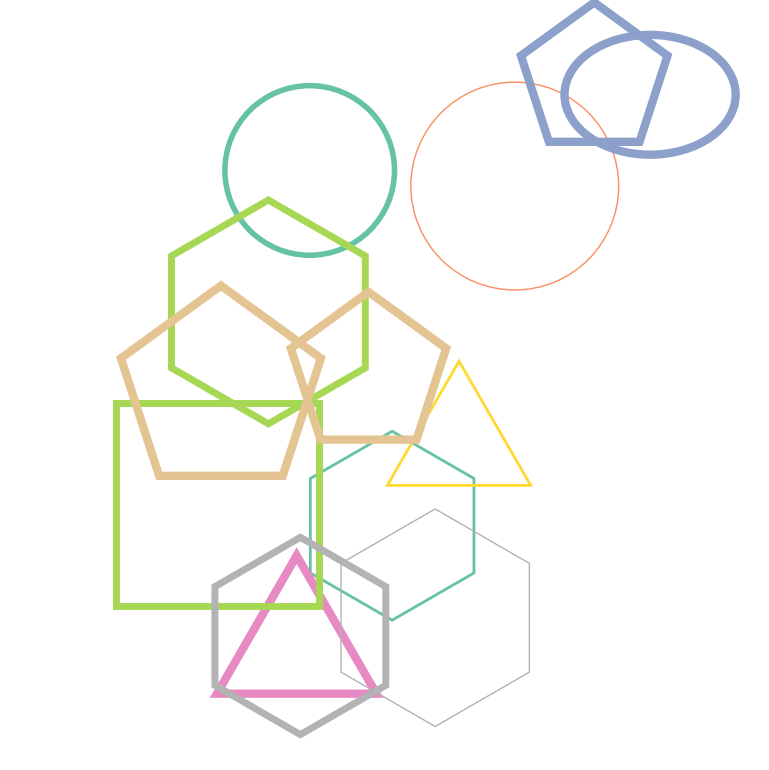[{"shape": "hexagon", "thickness": 1, "radius": 0.61, "center": [0.509, 0.317]}, {"shape": "circle", "thickness": 2, "radius": 0.55, "center": [0.402, 0.779]}, {"shape": "circle", "thickness": 0.5, "radius": 0.67, "center": [0.669, 0.758]}, {"shape": "pentagon", "thickness": 3, "radius": 0.5, "center": [0.772, 0.897]}, {"shape": "oval", "thickness": 3, "radius": 0.56, "center": [0.844, 0.877]}, {"shape": "triangle", "thickness": 3, "radius": 0.6, "center": [0.385, 0.159]}, {"shape": "hexagon", "thickness": 2.5, "radius": 0.73, "center": [0.349, 0.595]}, {"shape": "square", "thickness": 2.5, "radius": 0.66, "center": [0.283, 0.345]}, {"shape": "triangle", "thickness": 1, "radius": 0.54, "center": [0.596, 0.423]}, {"shape": "pentagon", "thickness": 3, "radius": 0.68, "center": [0.287, 0.493]}, {"shape": "pentagon", "thickness": 3, "radius": 0.53, "center": [0.479, 0.515]}, {"shape": "hexagon", "thickness": 0.5, "radius": 0.71, "center": [0.565, 0.198]}, {"shape": "hexagon", "thickness": 2.5, "radius": 0.64, "center": [0.39, 0.174]}]